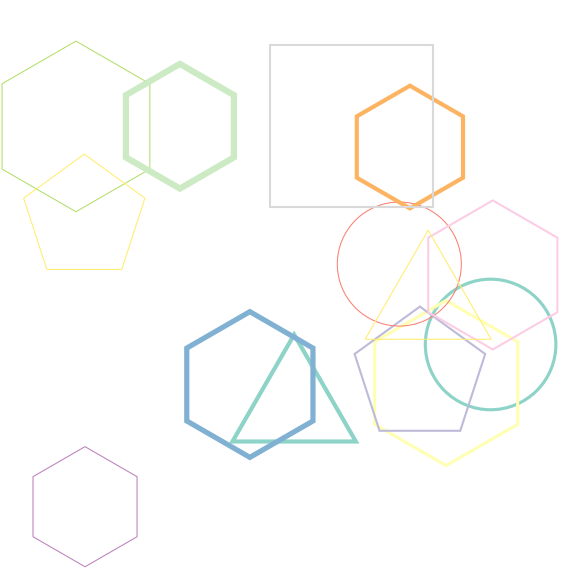[{"shape": "triangle", "thickness": 2, "radius": 0.62, "center": [0.509, 0.296]}, {"shape": "circle", "thickness": 1.5, "radius": 0.57, "center": [0.85, 0.403]}, {"shape": "hexagon", "thickness": 1.5, "radius": 0.71, "center": [0.773, 0.336]}, {"shape": "pentagon", "thickness": 1, "radius": 0.59, "center": [0.727, 0.349]}, {"shape": "circle", "thickness": 0.5, "radius": 0.54, "center": [0.691, 0.542]}, {"shape": "hexagon", "thickness": 2.5, "radius": 0.63, "center": [0.433, 0.333]}, {"shape": "hexagon", "thickness": 2, "radius": 0.53, "center": [0.71, 0.745]}, {"shape": "hexagon", "thickness": 0.5, "radius": 0.74, "center": [0.132, 0.78]}, {"shape": "hexagon", "thickness": 1, "radius": 0.65, "center": [0.853, 0.523]}, {"shape": "square", "thickness": 1, "radius": 0.7, "center": [0.609, 0.781]}, {"shape": "hexagon", "thickness": 0.5, "radius": 0.52, "center": [0.147, 0.122]}, {"shape": "hexagon", "thickness": 3, "radius": 0.54, "center": [0.312, 0.781]}, {"shape": "pentagon", "thickness": 0.5, "radius": 0.55, "center": [0.146, 0.622]}, {"shape": "triangle", "thickness": 0.5, "radius": 0.63, "center": [0.741, 0.475]}]